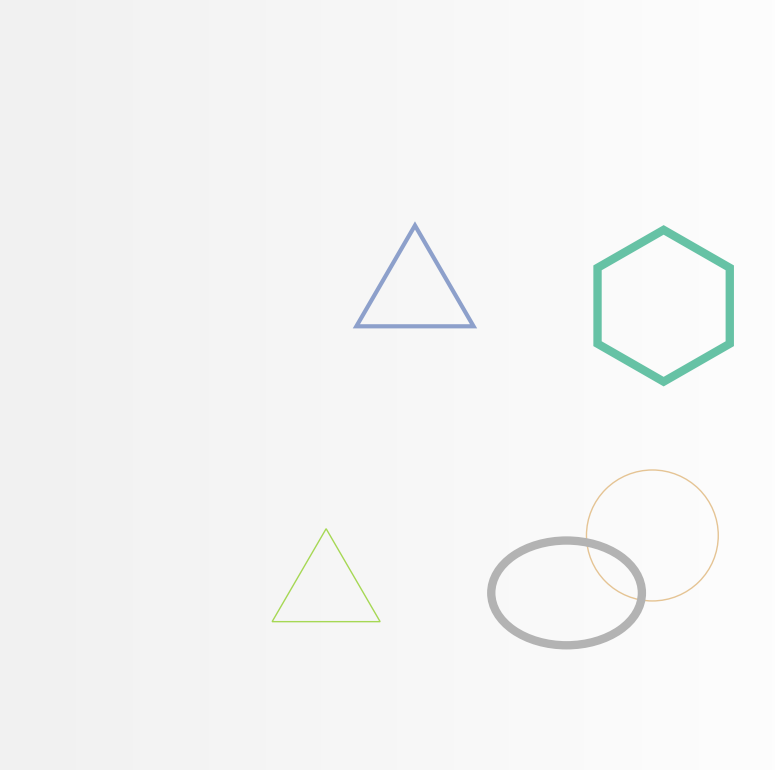[{"shape": "hexagon", "thickness": 3, "radius": 0.49, "center": [0.856, 0.603]}, {"shape": "triangle", "thickness": 1.5, "radius": 0.44, "center": [0.535, 0.62]}, {"shape": "triangle", "thickness": 0.5, "radius": 0.4, "center": [0.421, 0.233]}, {"shape": "circle", "thickness": 0.5, "radius": 0.43, "center": [0.842, 0.305]}, {"shape": "oval", "thickness": 3, "radius": 0.49, "center": [0.731, 0.23]}]